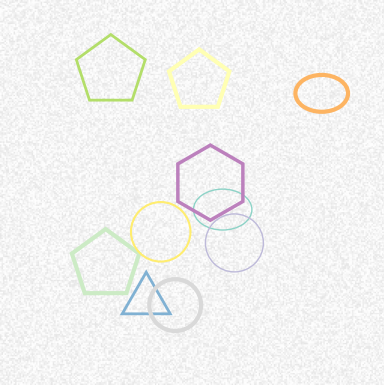[{"shape": "oval", "thickness": 1, "radius": 0.38, "center": [0.578, 0.456]}, {"shape": "pentagon", "thickness": 3, "radius": 0.41, "center": [0.517, 0.789]}, {"shape": "circle", "thickness": 1, "radius": 0.38, "center": [0.609, 0.369]}, {"shape": "triangle", "thickness": 2, "radius": 0.36, "center": [0.38, 0.221]}, {"shape": "oval", "thickness": 3, "radius": 0.34, "center": [0.836, 0.758]}, {"shape": "pentagon", "thickness": 2, "radius": 0.47, "center": [0.288, 0.816]}, {"shape": "circle", "thickness": 3, "radius": 0.34, "center": [0.455, 0.208]}, {"shape": "hexagon", "thickness": 2.5, "radius": 0.49, "center": [0.546, 0.526]}, {"shape": "pentagon", "thickness": 3, "radius": 0.46, "center": [0.274, 0.313]}, {"shape": "circle", "thickness": 1.5, "radius": 0.39, "center": [0.417, 0.398]}]